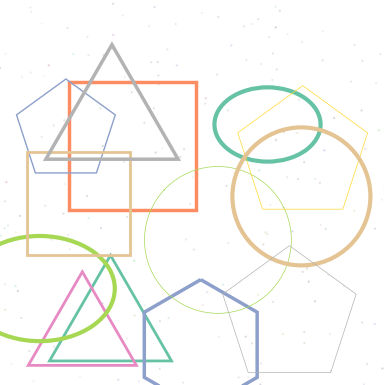[{"shape": "triangle", "thickness": 2, "radius": 0.91, "center": [0.287, 0.154]}, {"shape": "oval", "thickness": 3, "radius": 0.69, "center": [0.695, 0.677]}, {"shape": "square", "thickness": 2.5, "radius": 0.83, "center": [0.344, 0.621]}, {"shape": "hexagon", "thickness": 2.5, "radius": 0.85, "center": [0.521, 0.104]}, {"shape": "pentagon", "thickness": 1, "radius": 0.67, "center": [0.171, 0.66]}, {"shape": "triangle", "thickness": 2, "radius": 0.81, "center": [0.214, 0.132]}, {"shape": "oval", "thickness": 3, "radius": 0.98, "center": [0.103, 0.25]}, {"shape": "circle", "thickness": 0.5, "radius": 0.95, "center": [0.566, 0.377]}, {"shape": "pentagon", "thickness": 0.5, "radius": 0.89, "center": [0.786, 0.6]}, {"shape": "square", "thickness": 2, "radius": 0.67, "center": [0.203, 0.472]}, {"shape": "circle", "thickness": 3, "radius": 0.9, "center": [0.783, 0.49]}, {"shape": "pentagon", "thickness": 0.5, "radius": 0.91, "center": [0.752, 0.18]}, {"shape": "triangle", "thickness": 2.5, "radius": 0.99, "center": [0.291, 0.686]}]